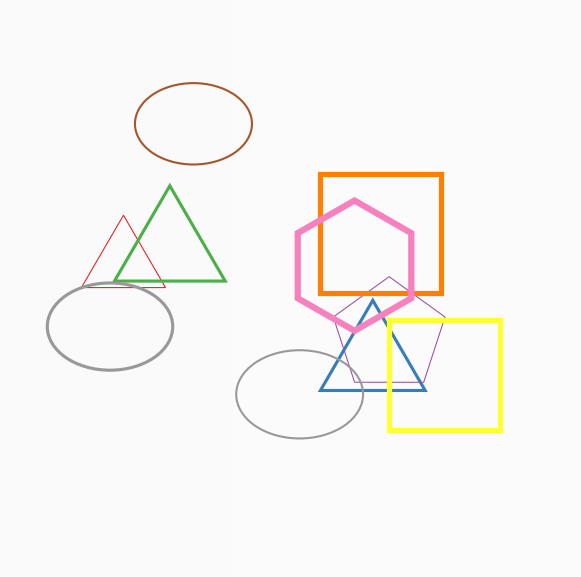[{"shape": "triangle", "thickness": 0.5, "radius": 0.42, "center": [0.212, 0.543]}, {"shape": "triangle", "thickness": 1.5, "radius": 0.52, "center": [0.641, 0.375]}, {"shape": "triangle", "thickness": 1.5, "radius": 0.55, "center": [0.292, 0.567]}, {"shape": "pentagon", "thickness": 0.5, "radius": 0.51, "center": [0.669, 0.419]}, {"shape": "square", "thickness": 2.5, "radius": 0.52, "center": [0.654, 0.595]}, {"shape": "square", "thickness": 2.5, "radius": 0.48, "center": [0.765, 0.349]}, {"shape": "oval", "thickness": 1, "radius": 0.5, "center": [0.333, 0.785]}, {"shape": "hexagon", "thickness": 3, "radius": 0.56, "center": [0.61, 0.539]}, {"shape": "oval", "thickness": 1, "radius": 0.55, "center": [0.516, 0.316]}, {"shape": "oval", "thickness": 1.5, "radius": 0.54, "center": [0.189, 0.434]}]